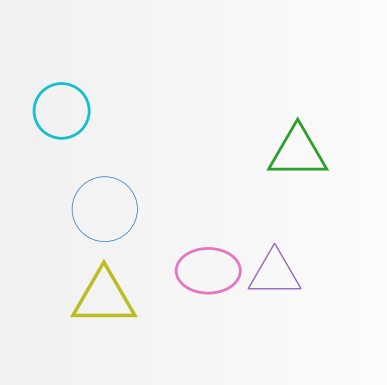[{"shape": "circle", "thickness": 0.5, "radius": 0.42, "center": [0.27, 0.457]}, {"shape": "triangle", "thickness": 2, "radius": 0.43, "center": [0.768, 0.604]}, {"shape": "triangle", "thickness": 1, "radius": 0.39, "center": [0.709, 0.289]}, {"shape": "oval", "thickness": 2, "radius": 0.41, "center": [0.537, 0.297]}, {"shape": "triangle", "thickness": 2.5, "radius": 0.46, "center": [0.268, 0.227]}, {"shape": "circle", "thickness": 2, "radius": 0.36, "center": [0.159, 0.712]}]